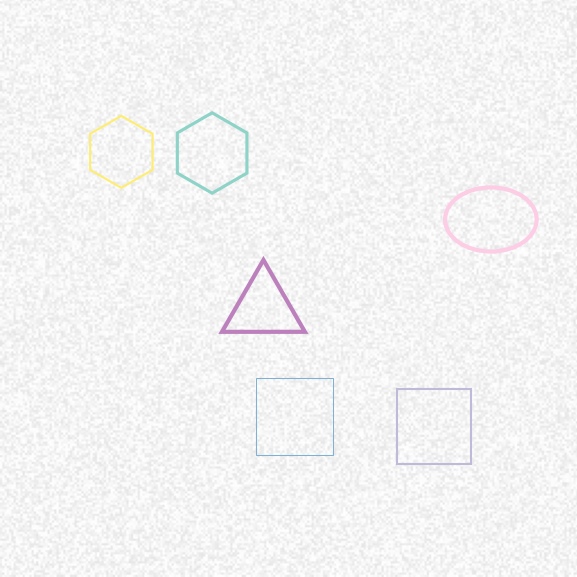[{"shape": "hexagon", "thickness": 1.5, "radius": 0.35, "center": [0.367, 0.734]}, {"shape": "square", "thickness": 1, "radius": 0.32, "center": [0.752, 0.261]}, {"shape": "square", "thickness": 0.5, "radius": 0.33, "center": [0.51, 0.278]}, {"shape": "oval", "thickness": 2, "radius": 0.4, "center": [0.85, 0.619]}, {"shape": "triangle", "thickness": 2, "radius": 0.41, "center": [0.456, 0.466]}, {"shape": "hexagon", "thickness": 1, "radius": 0.31, "center": [0.21, 0.736]}]